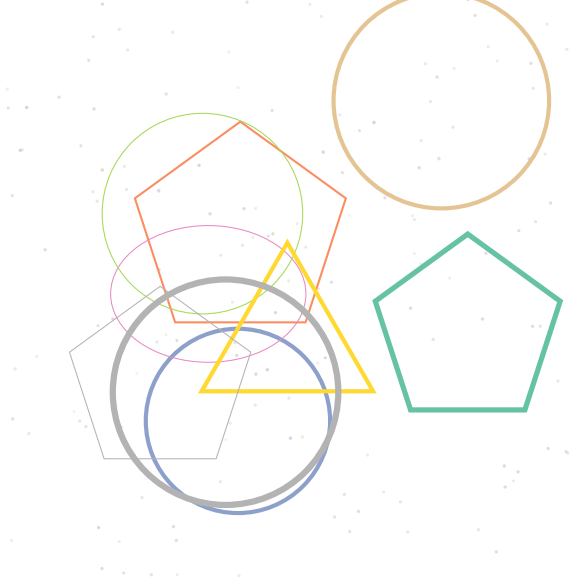[{"shape": "pentagon", "thickness": 2.5, "radius": 0.84, "center": [0.81, 0.425]}, {"shape": "pentagon", "thickness": 1, "radius": 0.96, "center": [0.416, 0.596]}, {"shape": "circle", "thickness": 2, "radius": 0.8, "center": [0.412, 0.27]}, {"shape": "oval", "thickness": 0.5, "radius": 0.85, "center": [0.361, 0.49]}, {"shape": "circle", "thickness": 0.5, "radius": 0.87, "center": [0.351, 0.629]}, {"shape": "triangle", "thickness": 2, "radius": 0.86, "center": [0.498, 0.407]}, {"shape": "circle", "thickness": 2, "radius": 0.93, "center": [0.764, 0.825]}, {"shape": "pentagon", "thickness": 0.5, "radius": 0.83, "center": [0.277, 0.338]}, {"shape": "circle", "thickness": 3, "radius": 0.98, "center": [0.391, 0.32]}]